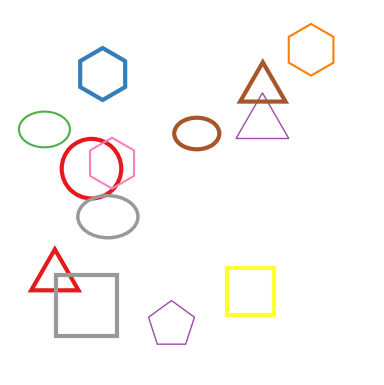[{"shape": "triangle", "thickness": 3, "radius": 0.35, "center": [0.142, 0.281]}, {"shape": "circle", "thickness": 3, "radius": 0.39, "center": [0.238, 0.562]}, {"shape": "hexagon", "thickness": 3, "radius": 0.34, "center": [0.267, 0.808]}, {"shape": "oval", "thickness": 1.5, "radius": 0.33, "center": [0.115, 0.664]}, {"shape": "triangle", "thickness": 1, "radius": 0.4, "center": [0.682, 0.68]}, {"shape": "pentagon", "thickness": 1, "radius": 0.31, "center": [0.445, 0.157]}, {"shape": "hexagon", "thickness": 1.5, "radius": 0.34, "center": [0.808, 0.871]}, {"shape": "square", "thickness": 3, "radius": 0.3, "center": [0.65, 0.243]}, {"shape": "triangle", "thickness": 3, "radius": 0.34, "center": [0.683, 0.77]}, {"shape": "oval", "thickness": 3, "radius": 0.29, "center": [0.511, 0.653]}, {"shape": "hexagon", "thickness": 1.5, "radius": 0.33, "center": [0.291, 0.576]}, {"shape": "square", "thickness": 3, "radius": 0.4, "center": [0.225, 0.208]}, {"shape": "oval", "thickness": 2.5, "radius": 0.39, "center": [0.28, 0.437]}]